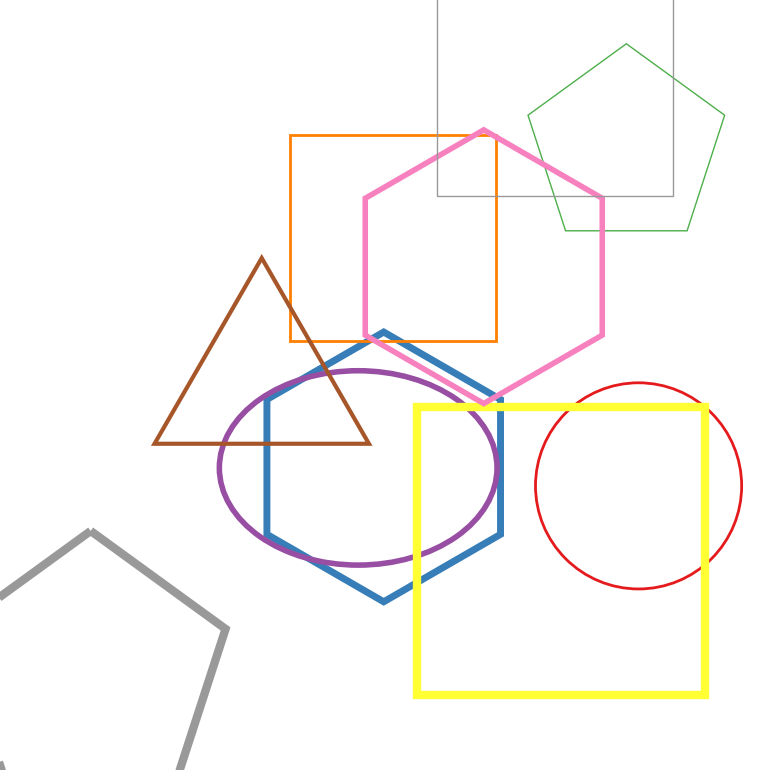[{"shape": "circle", "thickness": 1, "radius": 0.67, "center": [0.829, 0.369]}, {"shape": "hexagon", "thickness": 2.5, "radius": 0.88, "center": [0.498, 0.394]}, {"shape": "pentagon", "thickness": 0.5, "radius": 0.67, "center": [0.813, 0.809]}, {"shape": "oval", "thickness": 2, "radius": 0.9, "center": [0.465, 0.392]}, {"shape": "square", "thickness": 1, "radius": 0.67, "center": [0.51, 0.69]}, {"shape": "square", "thickness": 3, "radius": 0.94, "center": [0.729, 0.285]}, {"shape": "triangle", "thickness": 1.5, "radius": 0.8, "center": [0.34, 0.504]}, {"shape": "hexagon", "thickness": 2, "radius": 0.89, "center": [0.628, 0.654]}, {"shape": "square", "thickness": 0.5, "radius": 0.77, "center": [0.721, 0.898]}, {"shape": "pentagon", "thickness": 3, "radius": 0.92, "center": [0.118, 0.126]}]